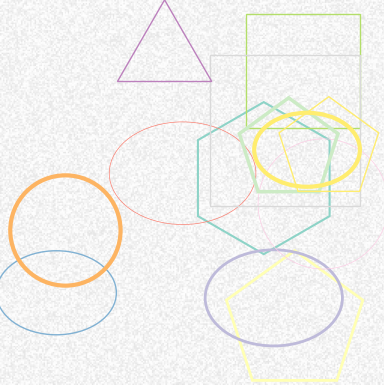[{"shape": "hexagon", "thickness": 1.5, "radius": 0.99, "center": [0.685, 0.537]}, {"shape": "pentagon", "thickness": 2, "radius": 0.93, "center": [0.765, 0.163]}, {"shape": "oval", "thickness": 2, "radius": 0.89, "center": [0.711, 0.226]}, {"shape": "oval", "thickness": 0.5, "radius": 0.95, "center": [0.474, 0.55]}, {"shape": "oval", "thickness": 1, "radius": 0.78, "center": [0.146, 0.24]}, {"shape": "circle", "thickness": 3, "radius": 0.72, "center": [0.17, 0.401]}, {"shape": "square", "thickness": 1, "radius": 0.74, "center": [0.787, 0.815]}, {"shape": "circle", "thickness": 0.5, "radius": 0.85, "center": [0.839, 0.47]}, {"shape": "square", "thickness": 1, "radius": 0.98, "center": [0.741, 0.66]}, {"shape": "triangle", "thickness": 1, "radius": 0.71, "center": [0.427, 0.859]}, {"shape": "pentagon", "thickness": 2.5, "radius": 0.67, "center": [0.75, 0.611]}, {"shape": "oval", "thickness": 3, "radius": 0.69, "center": [0.798, 0.611]}, {"shape": "pentagon", "thickness": 1, "radius": 0.68, "center": [0.854, 0.613]}]